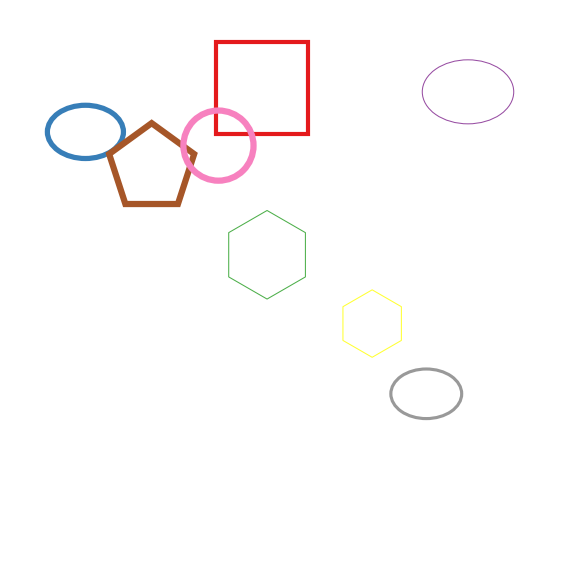[{"shape": "square", "thickness": 2, "radius": 0.4, "center": [0.454, 0.847]}, {"shape": "oval", "thickness": 2.5, "radius": 0.33, "center": [0.148, 0.771]}, {"shape": "hexagon", "thickness": 0.5, "radius": 0.38, "center": [0.462, 0.558]}, {"shape": "oval", "thickness": 0.5, "radius": 0.4, "center": [0.81, 0.84]}, {"shape": "hexagon", "thickness": 0.5, "radius": 0.29, "center": [0.644, 0.439]}, {"shape": "pentagon", "thickness": 3, "radius": 0.39, "center": [0.263, 0.708]}, {"shape": "circle", "thickness": 3, "radius": 0.3, "center": [0.378, 0.747]}, {"shape": "oval", "thickness": 1.5, "radius": 0.31, "center": [0.738, 0.317]}]